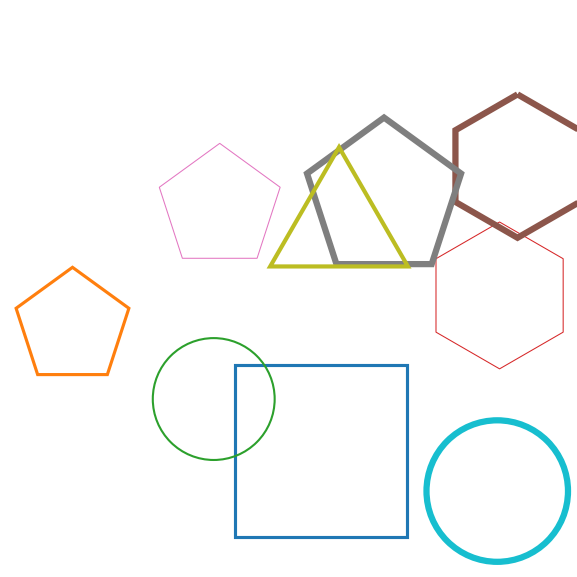[{"shape": "square", "thickness": 1.5, "radius": 0.74, "center": [0.556, 0.218]}, {"shape": "pentagon", "thickness": 1.5, "radius": 0.51, "center": [0.126, 0.434]}, {"shape": "circle", "thickness": 1, "radius": 0.53, "center": [0.37, 0.308]}, {"shape": "hexagon", "thickness": 0.5, "radius": 0.64, "center": [0.865, 0.488]}, {"shape": "hexagon", "thickness": 3, "radius": 0.62, "center": [0.896, 0.712]}, {"shape": "pentagon", "thickness": 0.5, "radius": 0.55, "center": [0.38, 0.641]}, {"shape": "pentagon", "thickness": 3, "radius": 0.7, "center": [0.665, 0.655]}, {"shape": "triangle", "thickness": 2, "radius": 0.69, "center": [0.587, 0.607]}, {"shape": "circle", "thickness": 3, "radius": 0.61, "center": [0.861, 0.149]}]